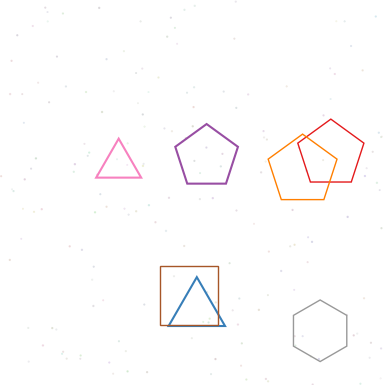[{"shape": "pentagon", "thickness": 1, "radius": 0.45, "center": [0.859, 0.6]}, {"shape": "triangle", "thickness": 1.5, "radius": 0.42, "center": [0.511, 0.196]}, {"shape": "pentagon", "thickness": 1.5, "radius": 0.43, "center": [0.537, 0.592]}, {"shape": "pentagon", "thickness": 1, "radius": 0.47, "center": [0.786, 0.558]}, {"shape": "square", "thickness": 1, "radius": 0.38, "center": [0.491, 0.233]}, {"shape": "triangle", "thickness": 1.5, "radius": 0.34, "center": [0.308, 0.572]}, {"shape": "hexagon", "thickness": 1, "radius": 0.4, "center": [0.832, 0.141]}]